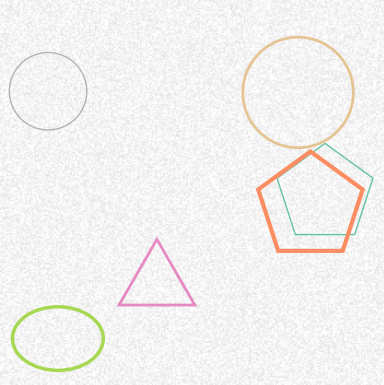[{"shape": "pentagon", "thickness": 1, "radius": 0.65, "center": [0.844, 0.497]}, {"shape": "pentagon", "thickness": 3, "radius": 0.71, "center": [0.806, 0.464]}, {"shape": "triangle", "thickness": 2, "radius": 0.57, "center": [0.408, 0.265]}, {"shape": "oval", "thickness": 2.5, "radius": 0.59, "center": [0.15, 0.121]}, {"shape": "circle", "thickness": 2, "radius": 0.72, "center": [0.774, 0.76]}, {"shape": "circle", "thickness": 1, "radius": 0.5, "center": [0.125, 0.763]}]